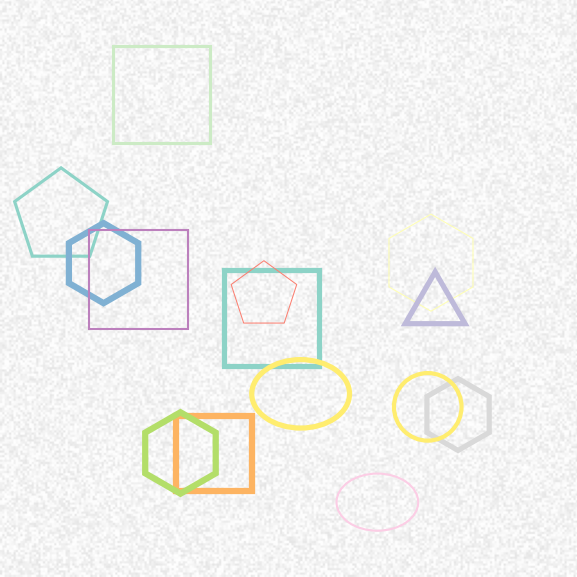[{"shape": "square", "thickness": 2.5, "radius": 0.41, "center": [0.47, 0.449]}, {"shape": "pentagon", "thickness": 1.5, "radius": 0.42, "center": [0.106, 0.624]}, {"shape": "hexagon", "thickness": 0.5, "radius": 0.42, "center": [0.746, 0.544]}, {"shape": "triangle", "thickness": 2.5, "radius": 0.3, "center": [0.753, 0.469]}, {"shape": "pentagon", "thickness": 0.5, "radius": 0.3, "center": [0.457, 0.488]}, {"shape": "hexagon", "thickness": 3, "radius": 0.35, "center": [0.179, 0.544]}, {"shape": "square", "thickness": 3, "radius": 0.33, "center": [0.371, 0.213]}, {"shape": "hexagon", "thickness": 3, "radius": 0.35, "center": [0.312, 0.215]}, {"shape": "oval", "thickness": 1, "radius": 0.35, "center": [0.653, 0.13]}, {"shape": "hexagon", "thickness": 2.5, "radius": 0.31, "center": [0.793, 0.281]}, {"shape": "square", "thickness": 1, "radius": 0.43, "center": [0.24, 0.515]}, {"shape": "square", "thickness": 1.5, "radius": 0.42, "center": [0.279, 0.835]}, {"shape": "circle", "thickness": 2, "radius": 0.29, "center": [0.741, 0.295]}, {"shape": "oval", "thickness": 2.5, "radius": 0.42, "center": [0.521, 0.317]}]